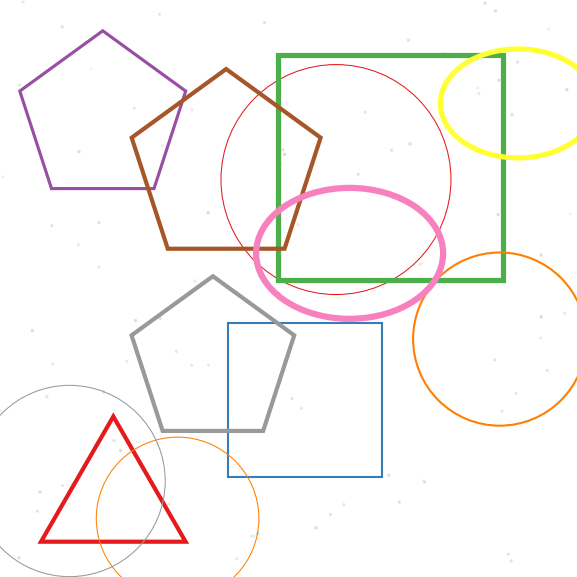[{"shape": "circle", "thickness": 0.5, "radius": 1.0, "center": [0.582, 0.688]}, {"shape": "triangle", "thickness": 2, "radius": 0.72, "center": [0.196, 0.133]}, {"shape": "square", "thickness": 1, "radius": 0.67, "center": [0.528, 0.307]}, {"shape": "square", "thickness": 2.5, "radius": 0.98, "center": [0.676, 0.709]}, {"shape": "pentagon", "thickness": 1.5, "radius": 0.76, "center": [0.178, 0.795]}, {"shape": "circle", "thickness": 1, "radius": 0.75, "center": [0.865, 0.412]}, {"shape": "circle", "thickness": 0.5, "radius": 0.7, "center": [0.308, 0.101]}, {"shape": "oval", "thickness": 2.5, "radius": 0.67, "center": [0.897, 0.82]}, {"shape": "pentagon", "thickness": 2, "radius": 0.86, "center": [0.392, 0.708]}, {"shape": "oval", "thickness": 3, "radius": 0.81, "center": [0.605, 0.56]}, {"shape": "pentagon", "thickness": 2, "radius": 0.74, "center": [0.369, 0.373]}, {"shape": "circle", "thickness": 0.5, "radius": 0.83, "center": [0.12, 0.166]}]